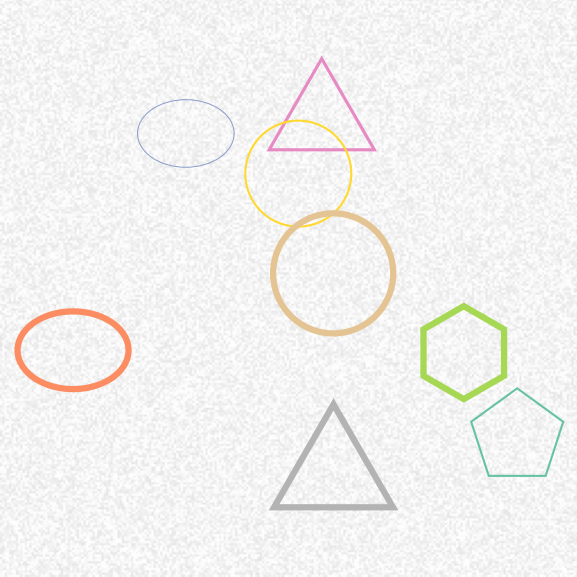[{"shape": "pentagon", "thickness": 1, "radius": 0.42, "center": [0.896, 0.243]}, {"shape": "oval", "thickness": 3, "radius": 0.48, "center": [0.126, 0.393]}, {"shape": "oval", "thickness": 0.5, "radius": 0.42, "center": [0.322, 0.768]}, {"shape": "triangle", "thickness": 1.5, "radius": 0.53, "center": [0.557, 0.792]}, {"shape": "hexagon", "thickness": 3, "radius": 0.4, "center": [0.803, 0.389]}, {"shape": "circle", "thickness": 1, "radius": 0.46, "center": [0.517, 0.699]}, {"shape": "circle", "thickness": 3, "radius": 0.52, "center": [0.577, 0.526]}, {"shape": "triangle", "thickness": 3, "radius": 0.59, "center": [0.578, 0.18]}]